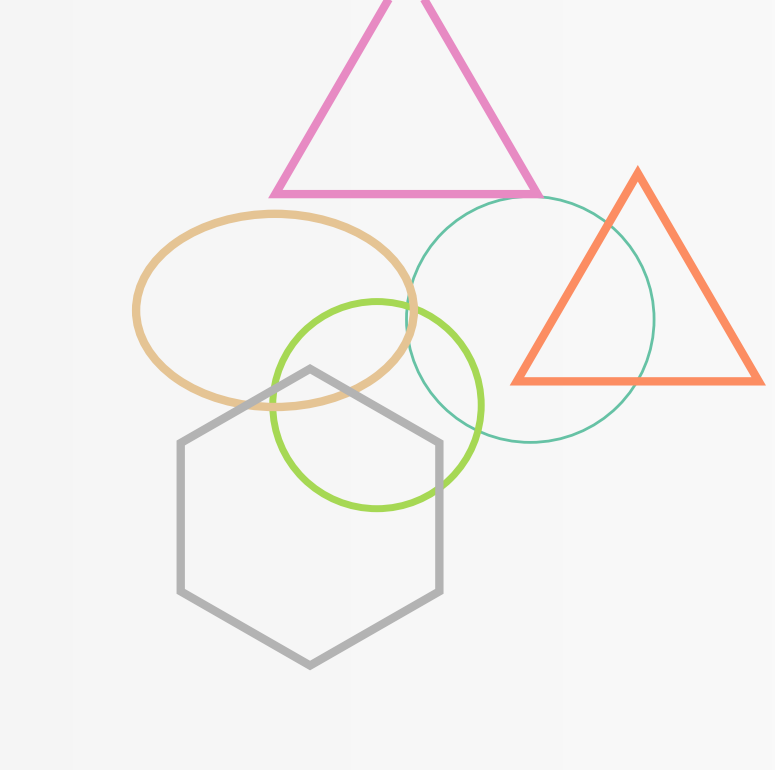[{"shape": "circle", "thickness": 1, "radius": 0.8, "center": [0.684, 0.585]}, {"shape": "triangle", "thickness": 3, "radius": 0.9, "center": [0.823, 0.595]}, {"shape": "triangle", "thickness": 3, "radius": 0.98, "center": [0.524, 0.846]}, {"shape": "circle", "thickness": 2.5, "radius": 0.67, "center": [0.486, 0.474]}, {"shape": "oval", "thickness": 3, "radius": 0.9, "center": [0.355, 0.597]}, {"shape": "hexagon", "thickness": 3, "radius": 0.96, "center": [0.4, 0.328]}]